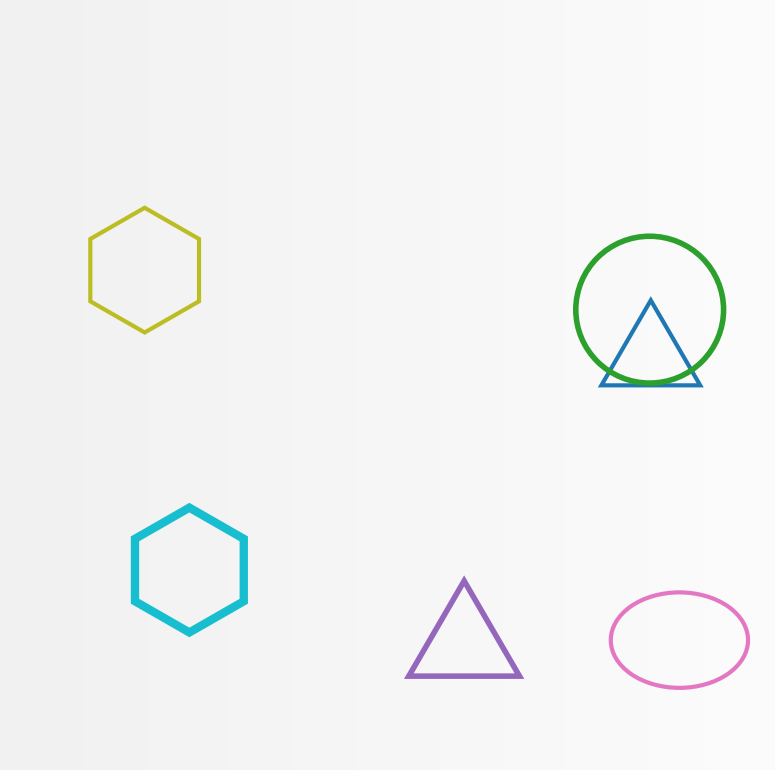[{"shape": "triangle", "thickness": 1.5, "radius": 0.37, "center": [0.84, 0.536]}, {"shape": "circle", "thickness": 2, "radius": 0.48, "center": [0.838, 0.598]}, {"shape": "triangle", "thickness": 2, "radius": 0.41, "center": [0.599, 0.163]}, {"shape": "oval", "thickness": 1.5, "radius": 0.44, "center": [0.877, 0.169]}, {"shape": "hexagon", "thickness": 1.5, "radius": 0.4, "center": [0.187, 0.649]}, {"shape": "hexagon", "thickness": 3, "radius": 0.41, "center": [0.244, 0.26]}]